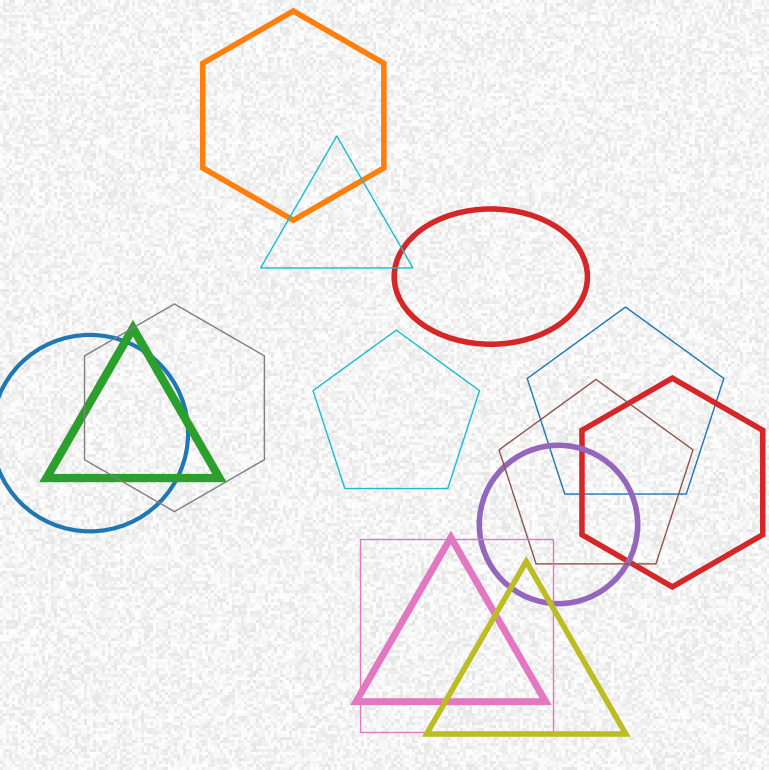[{"shape": "pentagon", "thickness": 0.5, "radius": 0.67, "center": [0.812, 0.467]}, {"shape": "circle", "thickness": 1.5, "radius": 0.64, "center": [0.117, 0.437]}, {"shape": "hexagon", "thickness": 2, "radius": 0.68, "center": [0.381, 0.85]}, {"shape": "triangle", "thickness": 3, "radius": 0.65, "center": [0.173, 0.444]}, {"shape": "oval", "thickness": 2, "radius": 0.63, "center": [0.637, 0.641]}, {"shape": "hexagon", "thickness": 2, "radius": 0.68, "center": [0.873, 0.373]}, {"shape": "circle", "thickness": 2, "radius": 0.51, "center": [0.725, 0.319]}, {"shape": "pentagon", "thickness": 0.5, "radius": 0.66, "center": [0.774, 0.375]}, {"shape": "square", "thickness": 0.5, "radius": 0.63, "center": [0.593, 0.174]}, {"shape": "triangle", "thickness": 2.5, "radius": 0.71, "center": [0.585, 0.16]}, {"shape": "hexagon", "thickness": 0.5, "radius": 0.67, "center": [0.227, 0.47]}, {"shape": "triangle", "thickness": 2, "radius": 0.75, "center": [0.683, 0.121]}, {"shape": "pentagon", "thickness": 0.5, "radius": 0.57, "center": [0.515, 0.458]}, {"shape": "triangle", "thickness": 0.5, "radius": 0.57, "center": [0.437, 0.709]}]